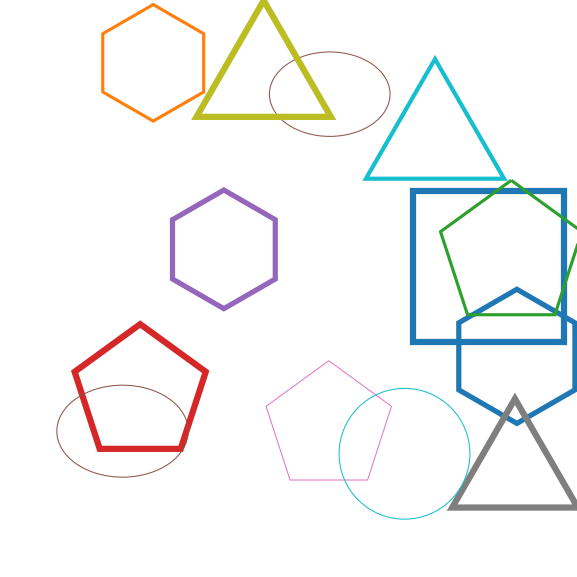[{"shape": "square", "thickness": 3, "radius": 0.65, "center": [0.847, 0.537]}, {"shape": "hexagon", "thickness": 2.5, "radius": 0.58, "center": [0.895, 0.382]}, {"shape": "hexagon", "thickness": 1.5, "radius": 0.5, "center": [0.265, 0.89]}, {"shape": "pentagon", "thickness": 1.5, "radius": 0.64, "center": [0.885, 0.558]}, {"shape": "pentagon", "thickness": 3, "radius": 0.6, "center": [0.243, 0.318]}, {"shape": "hexagon", "thickness": 2.5, "radius": 0.51, "center": [0.388, 0.567]}, {"shape": "oval", "thickness": 0.5, "radius": 0.57, "center": [0.212, 0.253]}, {"shape": "oval", "thickness": 0.5, "radius": 0.52, "center": [0.571, 0.836]}, {"shape": "pentagon", "thickness": 0.5, "radius": 0.57, "center": [0.569, 0.26]}, {"shape": "triangle", "thickness": 3, "radius": 0.63, "center": [0.892, 0.183]}, {"shape": "triangle", "thickness": 3, "radius": 0.67, "center": [0.457, 0.864]}, {"shape": "triangle", "thickness": 2, "radius": 0.69, "center": [0.753, 0.759]}, {"shape": "circle", "thickness": 0.5, "radius": 0.57, "center": [0.7, 0.213]}]